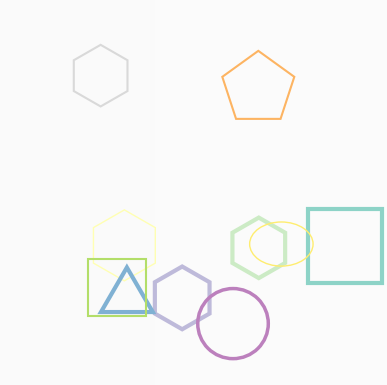[{"shape": "square", "thickness": 3, "radius": 0.48, "center": [0.889, 0.361]}, {"shape": "hexagon", "thickness": 1, "radius": 0.46, "center": [0.321, 0.363]}, {"shape": "hexagon", "thickness": 3, "radius": 0.41, "center": [0.47, 0.226]}, {"shape": "triangle", "thickness": 3, "radius": 0.39, "center": [0.327, 0.228]}, {"shape": "pentagon", "thickness": 1.5, "radius": 0.49, "center": [0.667, 0.77]}, {"shape": "square", "thickness": 1.5, "radius": 0.37, "center": [0.302, 0.252]}, {"shape": "hexagon", "thickness": 1.5, "radius": 0.4, "center": [0.26, 0.804]}, {"shape": "circle", "thickness": 2.5, "radius": 0.46, "center": [0.601, 0.159]}, {"shape": "hexagon", "thickness": 3, "radius": 0.39, "center": [0.668, 0.356]}, {"shape": "oval", "thickness": 1, "radius": 0.41, "center": [0.726, 0.366]}]